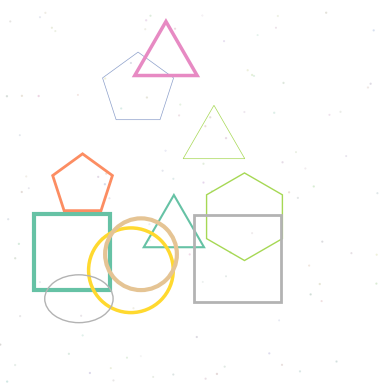[{"shape": "triangle", "thickness": 1.5, "radius": 0.45, "center": [0.452, 0.403]}, {"shape": "square", "thickness": 3, "radius": 0.49, "center": [0.188, 0.345]}, {"shape": "pentagon", "thickness": 2, "radius": 0.41, "center": [0.214, 0.519]}, {"shape": "pentagon", "thickness": 0.5, "radius": 0.49, "center": [0.359, 0.768]}, {"shape": "triangle", "thickness": 2.5, "radius": 0.47, "center": [0.431, 0.851]}, {"shape": "hexagon", "thickness": 1, "radius": 0.57, "center": [0.635, 0.437]}, {"shape": "triangle", "thickness": 0.5, "radius": 0.46, "center": [0.556, 0.634]}, {"shape": "circle", "thickness": 2.5, "radius": 0.55, "center": [0.34, 0.298]}, {"shape": "circle", "thickness": 3, "radius": 0.47, "center": [0.366, 0.34]}, {"shape": "square", "thickness": 2, "radius": 0.56, "center": [0.617, 0.328]}, {"shape": "oval", "thickness": 1, "radius": 0.44, "center": [0.205, 0.224]}]